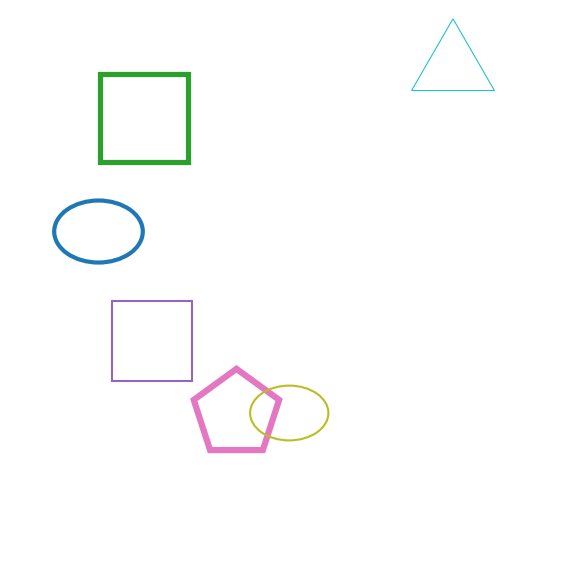[{"shape": "oval", "thickness": 2, "radius": 0.38, "center": [0.171, 0.598]}, {"shape": "square", "thickness": 2.5, "radius": 0.38, "center": [0.249, 0.795]}, {"shape": "square", "thickness": 1, "radius": 0.35, "center": [0.263, 0.409]}, {"shape": "pentagon", "thickness": 3, "radius": 0.39, "center": [0.409, 0.283]}, {"shape": "oval", "thickness": 1, "radius": 0.34, "center": [0.501, 0.284]}, {"shape": "triangle", "thickness": 0.5, "radius": 0.41, "center": [0.784, 0.884]}]